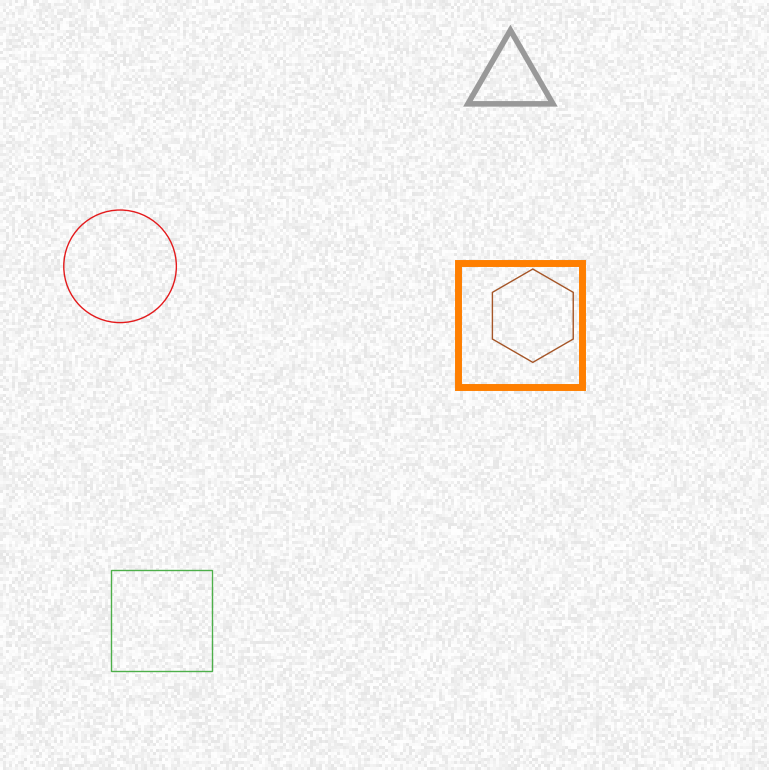[{"shape": "circle", "thickness": 0.5, "radius": 0.37, "center": [0.156, 0.654]}, {"shape": "square", "thickness": 0.5, "radius": 0.33, "center": [0.21, 0.194]}, {"shape": "square", "thickness": 2.5, "radius": 0.4, "center": [0.675, 0.578]}, {"shape": "hexagon", "thickness": 0.5, "radius": 0.3, "center": [0.692, 0.59]}, {"shape": "triangle", "thickness": 2, "radius": 0.32, "center": [0.663, 0.897]}]